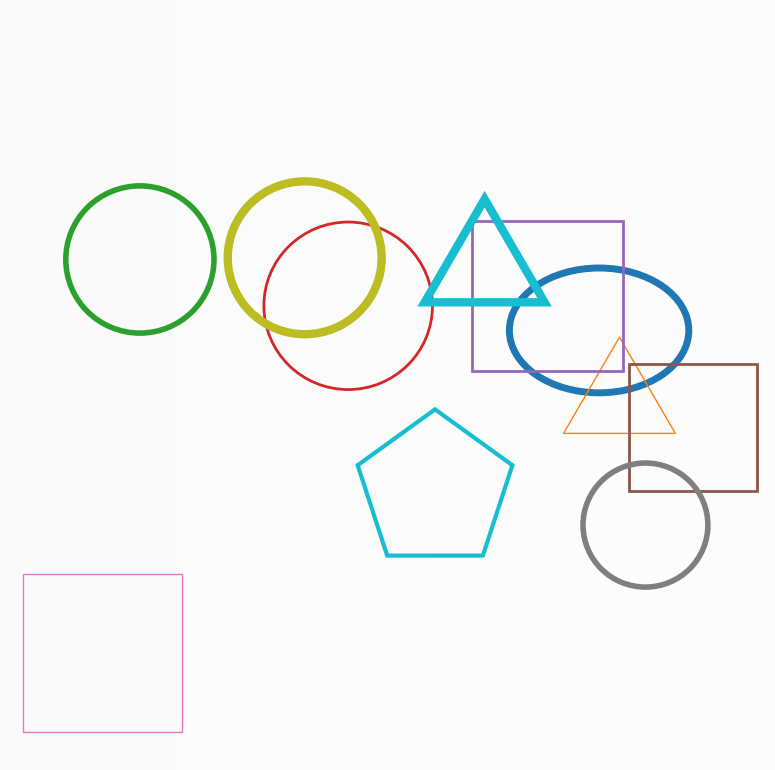[{"shape": "oval", "thickness": 2.5, "radius": 0.58, "center": [0.773, 0.571]}, {"shape": "triangle", "thickness": 0.5, "radius": 0.42, "center": [0.799, 0.479]}, {"shape": "circle", "thickness": 2, "radius": 0.48, "center": [0.18, 0.663]}, {"shape": "circle", "thickness": 1, "radius": 0.54, "center": [0.449, 0.603]}, {"shape": "square", "thickness": 1, "radius": 0.49, "center": [0.706, 0.616]}, {"shape": "square", "thickness": 1, "radius": 0.41, "center": [0.894, 0.445]}, {"shape": "square", "thickness": 0.5, "radius": 0.51, "center": [0.132, 0.152]}, {"shape": "circle", "thickness": 2, "radius": 0.4, "center": [0.833, 0.318]}, {"shape": "circle", "thickness": 3, "radius": 0.5, "center": [0.393, 0.665]}, {"shape": "triangle", "thickness": 3, "radius": 0.45, "center": [0.625, 0.652]}, {"shape": "pentagon", "thickness": 1.5, "radius": 0.52, "center": [0.561, 0.363]}]